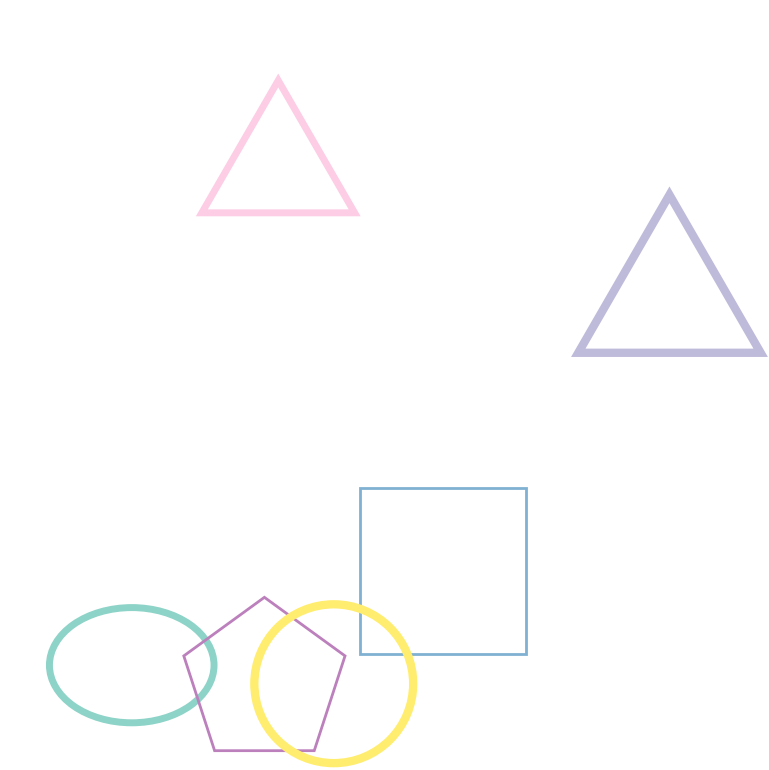[{"shape": "oval", "thickness": 2.5, "radius": 0.53, "center": [0.171, 0.136]}, {"shape": "triangle", "thickness": 3, "radius": 0.68, "center": [0.869, 0.61]}, {"shape": "square", "thickness": 1, "radius": 0.54, "center": [0.575, 0.259]}, {"shape": "triangle", "thickness": 2.5, "radius": 0.57, "center": [0.361, 0.781]}, {"shape": "pentagon", "thickness": 1, "radius": 0.55, "center": [0.343, 0.114]}, {"shape": "circle", "thickness": 3, "radius": 0.52, "center": [0.433, 0.112]}]